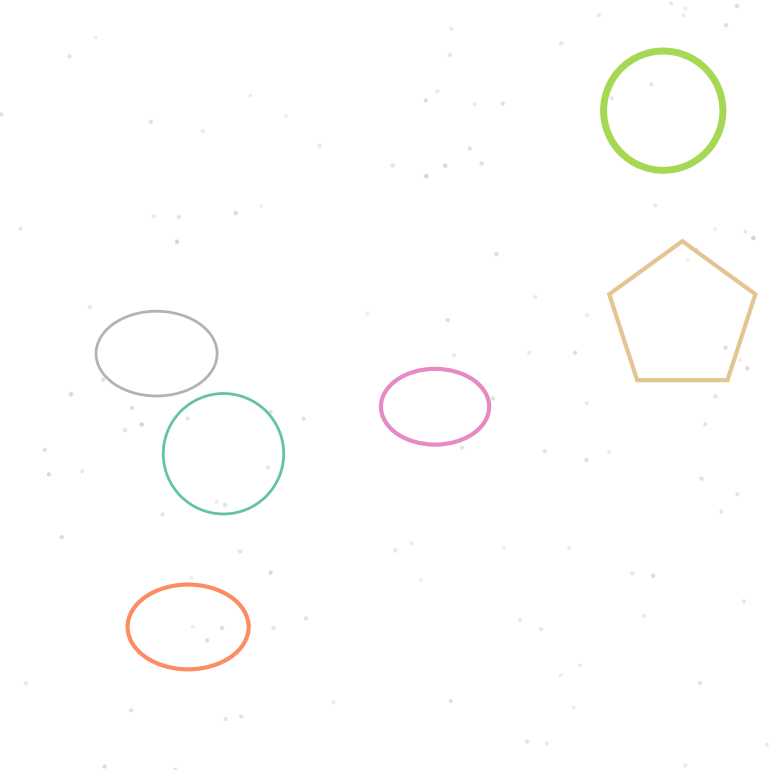[{"shape": "circle", "thickness": 1, "radius": 0.39, "center": [0.29, 0.411]}, {"shape": "oval", "thickness": 1.5, "radius": 0.39, "center": [0.244, 0.186]}, {"shape": "oval", "thickness": 1.5, "radius": 0.35, "center": [0.565, 0.472]}, {"shape": "circle", "thickness": 2.5, "radius": 0.39, "center": [0.861, 0.856]}, {"shape": "pentagon", "thickness": 1.5, "radius": 0.5, "center": [0.886, 0.587]}, {"shape": "oval", "thickness": 1, "radius": 0.39, "center": [0.203, 0.541]}]